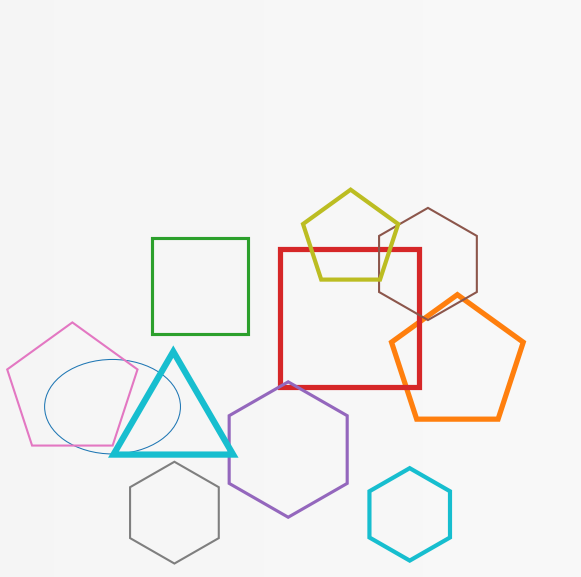[{"shape": "oval", "thickness": 0.5, "radius": 0.58, "center": [0.194, 0.295]}, {"shape": "pentagon", "thickness": 2.5, "radius": 0.6, "center": [0.787, 0.37]}, {"shape": "square", "thickness": 1.5, "radius": 0.41, "center": [0.344, 0.504]}, {"shape": "square", "thickness": 2.5, "radius": 0.6, "center": [0.601, 0.449]}, {"shape": "hexagon", "thickness": 1.5, "radius": 0.59, "center": [0.496, 0.221]}, {"shape": "hexagon", "thickness": 1, "radius": 0.49, "center": [0.736, 0.542]}, {"shape": "pentagon", "thickness": 1, "radius": 0.59, "center": [0.124, 0.323]}, {"shape": "hexagon", "thickness": 1, "radius": 0.44, "center": [0.3, 0.111]}, {"shape": "pentagon", "thickness": 2, "radius": 0.43, "center": [0.603, 0.585]}, {"shape": "triangle", "thickness": 3, "radius": 0.59, "center": [0.298, 0.271]}, {"shape": "hexagon", "thickness": 2, "radius": 0.4, "center": [0.705, 0.108]}]